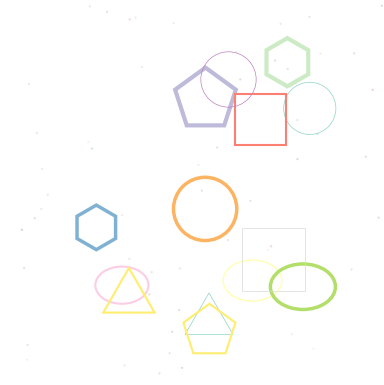[{"shape": "triangle", "thickness": 0.5, "radius": 0.36, "center": [0.543, 0.167]}, {"shape": "circle", "thickness": 0.5, "radius": 0.34, "center": [0.805, 0.718]}, {"shape": "oval", "thickness": 1, "radius": 0.38, "center": [0.656, 0.271]}, {"shape": "pentagon", "thickness": 3, "radius": 0.41, "center": [0.534, 0.741]}, {"shape": "square", "thickness": 1.5, "radius": 0.33, "center": [0.677, 0.69]}, {"shape": "hexagon", "thickness": 2.5, "radius": 0.29, "center": [0.25, 0.409]}, {"shape": "circle", "thickness": 2.5, "radius": 0.41, "center": [0.533, 0.457]}, {"shape": "oval", "thickness": 2.5, "radius": 0.42, "center": [0.787, 0.255]}, {"shape": "oval", "thickness": 1.5, "radius": 0.34, "center": [0.317, 0.259]}, {"shape": "square", "thickness": 0.5, "radius": 0.41, "center": [0.711, 0.325]}, {"shape": "circle", "thickness": 0.5, "radius": 0.36, "center": [0.593, 0.794]}, {"shape": "hexagon", "thickness": 3, "radius": 0.31, "center": [0.746, 0.838]}, {"shape": "pentagon", "thickness": 1.5, "radius": 0.36, "center": [0.544, 0.14]}, {"shape": "triangle", "thickness": 1.5, "radius": 0.39, "center": [0.335, 0.227]}]